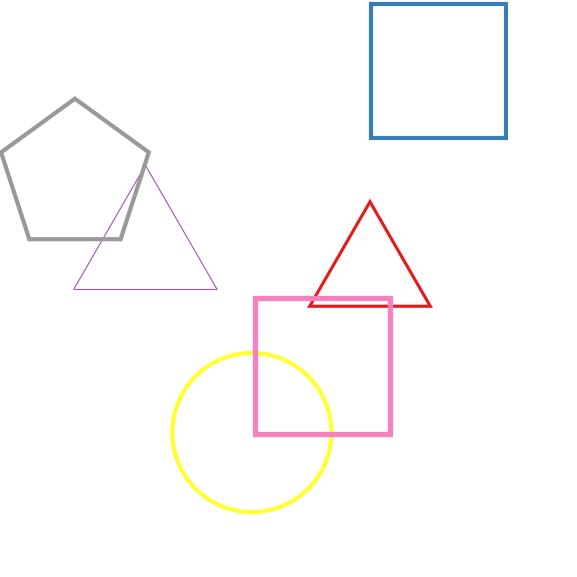[{"shape": "triangle", "thickness": 1.5, "radius": 0.6, "center": [0.641, 0.529]}, {"shape": "square", "thickness": 2, "radius": 0.58, "center": [0.759, 0.876]}, {"shape": "triangle", "thickness": 0.5, "radius": 0.72, "center": [0.252, 0.57]}, {"shape": "circle", "thickness": 2, "radius": 0.69, "center": [0.436, 0.25]}, {"shape": "square", "thickness": 2.5, "radius": 0.59, "center": [0.558, 0.365]}, {"shape": "pentagon", "thickness": 2, "radius": 0.67, "center": [0.13, 0.694]}]